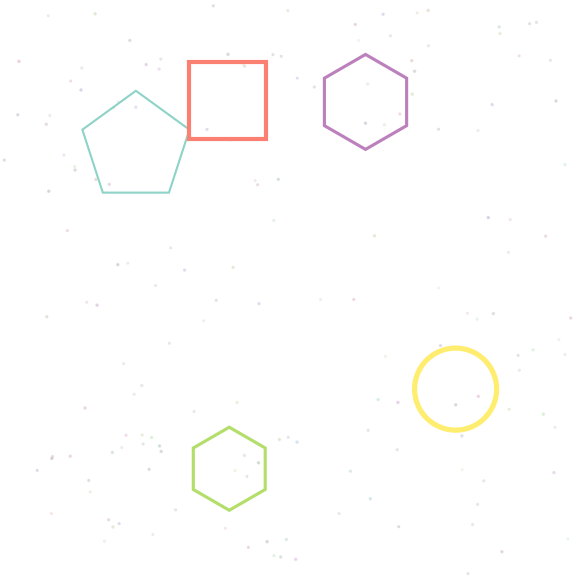[{"shape": "pentagon", "thickness": 1, "radius": 0.49, "center": [0.235, 0.744]}, {"shape": "square", "thickness": 2, "radius": 0.33, "center": [0.395, 0.825]}, {"shape": "hexagon", "thickness": 1.5, "radius": 0.36, "center": [0.397, 0.187]}, {"shape": "hexagon", "thickness": 1.5, "radius": 0.41, "center": [0.633, 0.823]}, {"shape": "circle", "thickness": 2.5, "radius": 0.36, "center": [0.789, 0.325]}]